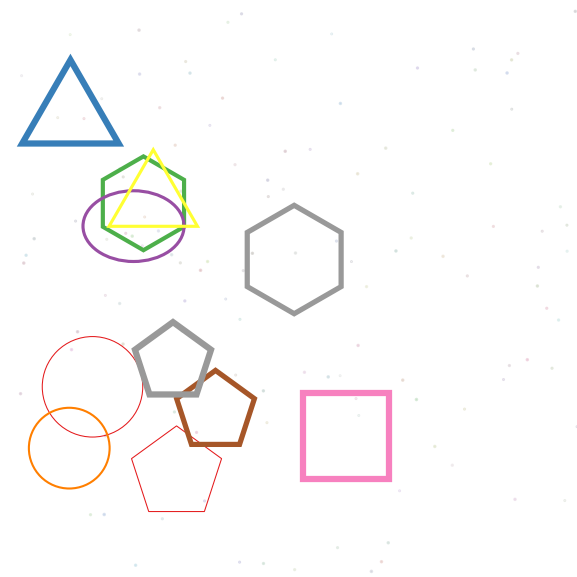[{"shape": "circle", "thickness": 0.5, "radius": 0.43, "center": [0.16, 0.329]}, {"shape": "pentagon", "thickness": 0.5, "radius": 0.41, "center": [0.306, 0.18]}, {"shape": "triangle", "thickness": 3, "radius": 0.48, "center": [0.122, 0.799]}, {"shape": "hexagon", "thickness": 2, "radius": 0.41, "center": [0.248, 0.647]}, {"shape": "oval", "thickness": 1.5, "radius": 0.44, "center": [0.231, 0.608]}, {"shape": "circle", "thickness": 1, "radius": 0.35, "center": [0.12, 0.223]}, {"shape": "triangle", "thickness": 1.5, "radius": 0.44, "center": [0.265, 0.651]}, {"shape": "pentagon", "thickness": 2.5, "radius": 0.35, "center": [0.373, 0.287]}, {"shape": "square", "thickness": 3, "radius": 0.37, "center": [0.599, 0.244]}, {"shape": "pentagon", "thickness": 3, "radius": 0.35, "center": [0.3, 0.372]}, {"shape": "hexagon", "thickness": 2.5, "radius": 0.47, "center": [0.509, 0.55]}]